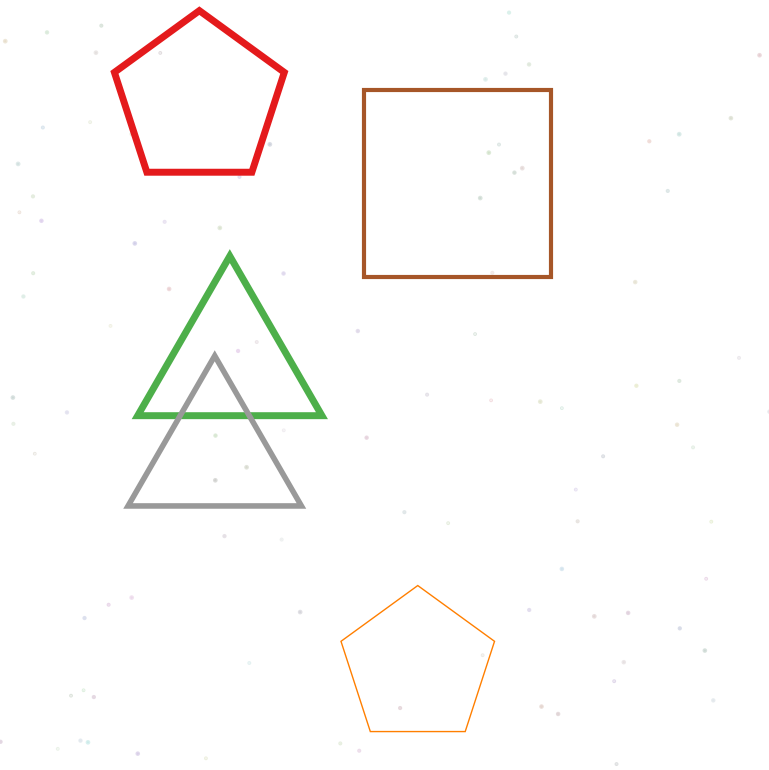[{"shape": "pentagon", "thickness": 2.5, "radius": 0.58, "center": [0.259, 0.87]}, {"shape": "triangle", "thickness": 2.5, "radius": 0.69, "center": [0.298, 0.529]}, {"shape": "pentagon", "thickness": 0.5, "radius": 0.52, "center": [0.543, 0.135]}, {"shape": "square", "thickness": 1.5, "radius": 0.61, "center": [0.594, 0.762]}, {"shape": "triangle", "thickness": 2, "radius": 0.65, "center": [0.279, 0.408]}]